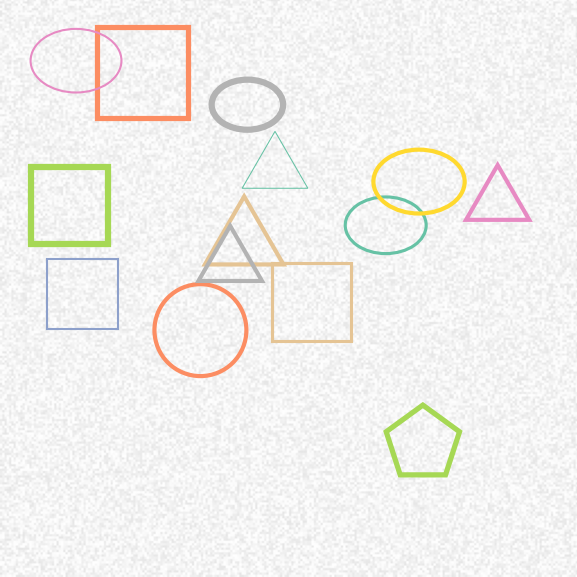[{"shape": "triangle", "thickness": 0.5, "radius": 0.33, "center": [0.476, 0.706]}, {"shape": "oval", "thickness": 1.5, "radius": 0.35, "center": [0.668, 0.609]}, {"shape": "square", "thickness": 2.5, "radius": 0.39, "center": [0.246, 0.874]}, {"shape": "circle", "thickness": 2, "radius": 0.4, "center": [0.347, 0.427]}, {"shape": "square", "thickness": 1, "radius": 0.3, "center": [0.143, 0.49]}, {"shape": "triangle", "thickness": 2, "radius": 0.32, "center": [0.862, 0.65]}, {"shape": "oval", "thickness": 1, "radius": 0.39, "center": [0.132, 0.894]}, {"shape": "pentagon", "thickness": 2.5, "radius": 0.33, "center": [0.732, 0.231]}, {"shape": "square", "thickness": 3, "radius": 0.33, "center": [0.12, 0.643]}, {"shape": "oval", "thickness": 2, "radius": 0.4, "center": [0.726, 0.685]}, {"shape": "square", "thickness": 1.5, "radius": 0.34, "center": [0.539, 0.476]}, {"shape": "triangle", "thickness": 2, "radius": 0.39, "center": [0.423, 0.58]}, {"shape": "oval", "thickness": 3, "radius": 0.31, "center": [0.428, 0.818]}, {"shape": "triangle", "thickness": 2, "radius": 0.32, "center": [0.399, 0.544]}]